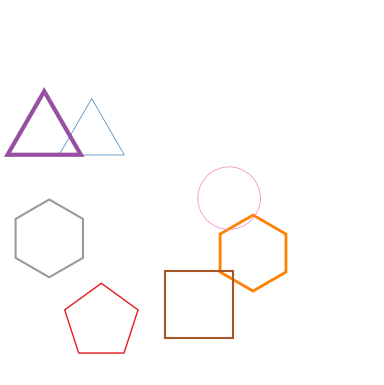[{"shape": "pentagon", "thickness": 1, "radius": 0.5, "center": [0.263, 0.164]}, {"shape": "triangle", "thickness": 0.5, "radius": 0.49, "center": [0.238, 0.646]}, {"shape": "triangle", "thickness": 3, "radius": 0.55, "center": [0.115, 0.653]}, {"shape": "hexagon", "thickness": 2, "radius": 0.49, "center": [0.657, 0.343]}, {"shape": "square", "thickness": 1.5, "radius": 0.44, "center": [0.517, 0.209]}, {"shape": "circle", "thickness": 0.5, "radius": 0.41, "center": [0.595, 0.485]}, {"shape": "hexagon", "thickness": 1.5, "radius": 0.51, "center": [0.128, 0.381]}]